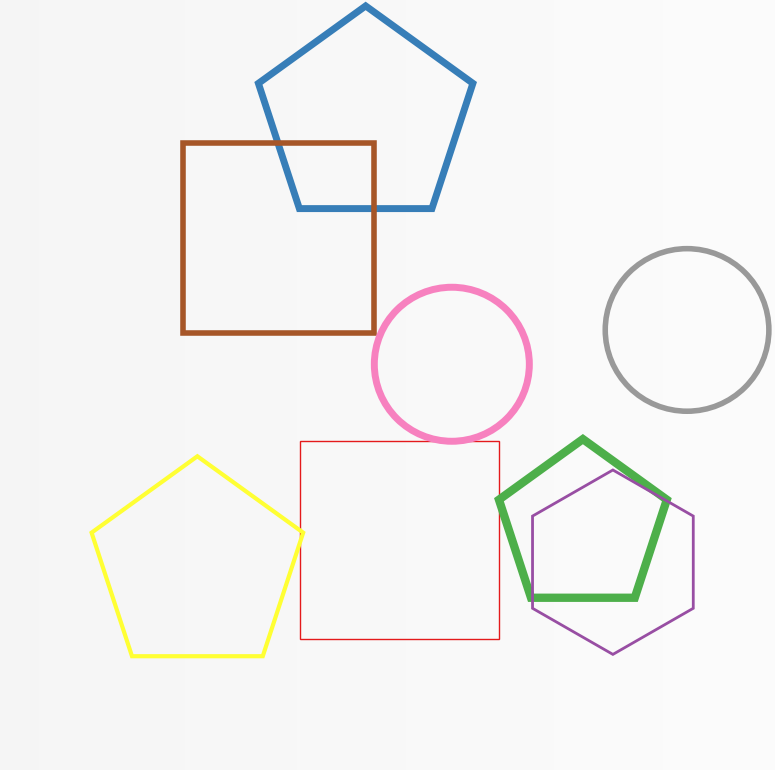[{"shape": "square", "thickness": 0.5, "radius": 0.64, "center": [0.516, 0.299]}, {"shape": "pentagon", "thickness": 2.5, "radius": 0.73, "center": [0.472, 0.847]}, {"shape": "pentagon", "thickness": 3, "radius": 0.57, "center": [0.752, 0.316]}, {"shape": "hexagon", "thickness": 1, "radius": 0.6, "center": [0.791, 0.27]}, {"shape": "pentagon", "thickness": 1.5, "radius": 0.72, "center": [0.255, 0.264]}, {"shape": "square", "thickness": 2, "radius": 0.62, "center": [0.359, 0.691]}, {"shape": "circle", "thickness": 2.5, "radius": 0.5, "center": [0.583, 0.527]}, {"shape": "circle", "thickness": 2, "radius": 0.53, "center": [0.887, 0.572]}]